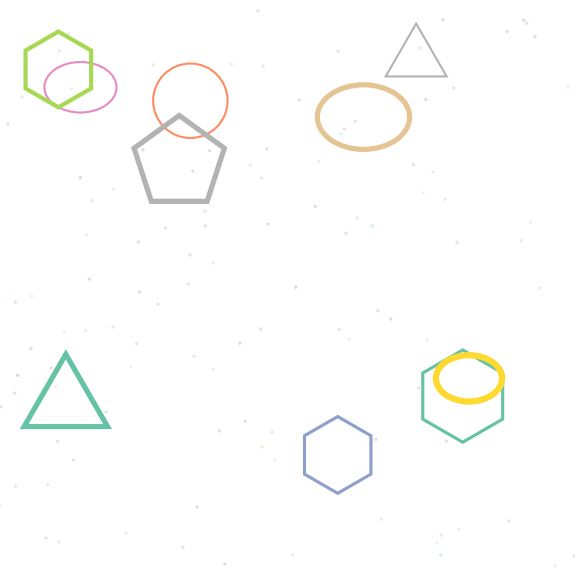[{"shape": "triangle", "thickness": 2.5, "radius": 0.42, "center": [0.114, 0.302]}, {"shape": "hexagon", "thickness": 1.5, "radius": 0.4, "center": [0.801, 0.313]}, {"shape": "circle", "thickness": 1, "radius": 0.32, "center": [0.33, 0.825]}, {"shape": "hexagon", "thickness": 1.5, "radius": 0.33, "center": [0.585, 0.211]}, {"shape": "oval", "thickness": 1, "radius": 0.31, "center": [0.139, 0.848]}, {"shape": "hexagon", "thickness": 2, "radius": 0.33, "center": [0.101, 0.879]}, {"shape": "oval", "thickness": 3, "radius": 0.29, "center": [0.812, 0.344]}, {"shape": "oval", "thickness": 2.5, "radius": 0.4, "center": [0.629, 0.796]}, {"shape": "triangle", "thickness": 1, "radius": 0.3, "center": [0.721, 0.897]}, {"shape": "pentagon", "thickness": 2.5, "radius": 0.41, "center": [0.31, 0.717]}]